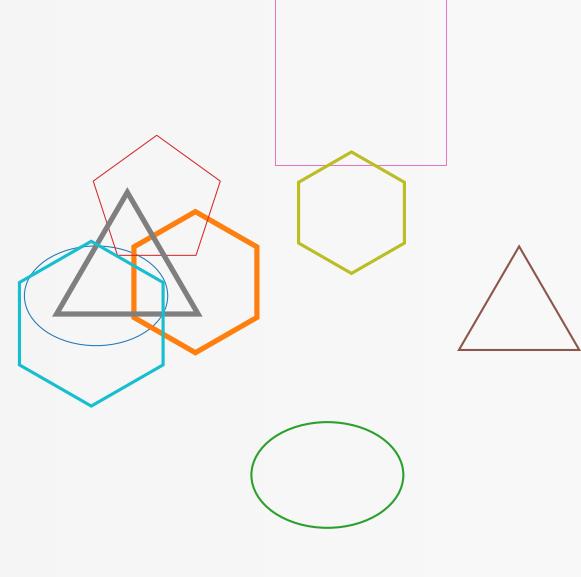[{"shape": "oval", "thickness": 0.5, "radius": 0.62, "center": [0.165, 0.487]}, {"shape": "hexagon", "thickness": 2.5, "radius": 0.61, "center": [0.336, 0.511]}, {"shape": "oval", "thickness": 1, "radius": 0.65, "center": [0.563, 0.177]}, {"shape": "pentagon", "thickness": 0.5, "radius": 0.57, "center": [0.27, 0.65]}, {"shape": "triangle", "thickness": 1, "radius": 0.6, "center": [0.893, 0.453]}, {"shape": "square", "thickness": 0.5, "radius": 0.73, "center": [0.62, 0.861]}, {"shape": "triangle", "thickness": 2.5, "radius": 0.7, "center": [0.219, 0.526]}, {"shape": "hexagon", "thickness": 1.5, "radius": 0.53, "center": [0.605, 0.631]}, {"shape": "hexagon", "thickness": 1.5, "radius": 0.71, "center": [0.157, 0.439]}]